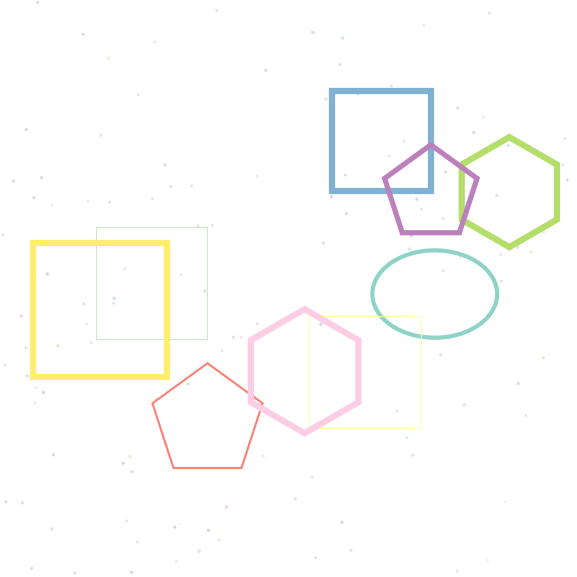[{"shape": "oval", "thickness": 2, "radius": 0.54, "center": [0.753, 0.49]}, {"shape": "square", "thickness": 0.5, "radius": 0.49, "center": [0.632, 0.354]}, {"shape": "pentagon", "thickness": 1, "radius": 0.5, "center": [0.359, 0.27]}, {"shape": "square", "thickness": 3, "radius": 0.43, "center": [0.661, 0.755]}, {"shape": "hexagon", "thickness": 3, "radius": 0.48, "center": [0.882, 0.667]}, {"shape": "hexagon", "thickness": 3, "radius": 0.54, "center": [0.527, 0.356]}, {"shape": "pentagon", "thickness": 2.5, "radius": 0.42, "center": [0.746, 0.664]}, {"shape": "square", "thickness": 0.5, "radius": 0.48, "center": [0.263, 0.509]}, {"shape": "square", "thickness": 3, "radius": 0.58, "center": [0.173, 0.462]}]